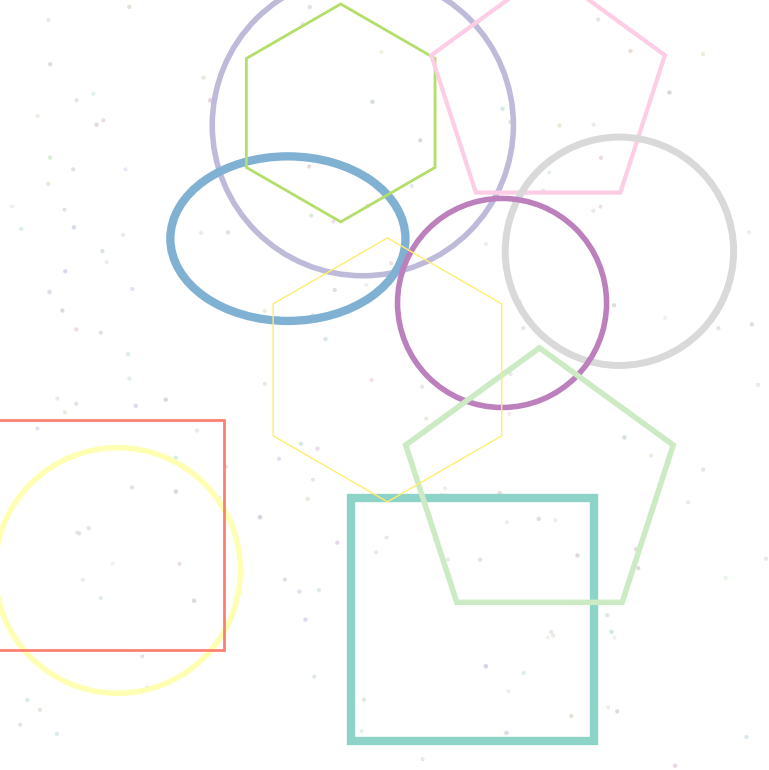[{"shape": "square", "thickness": 3, "radius": 0.79, "center": [0.614, 0.196]}, {"shape": "circle", "thickness": 2, "radius": 0.8, "center": [0.153, 0.259]}, {"shape": "circle", "thickness": 2, "radius": 0.98, "center": [0.471, 0.837]}, {"shape": "square", "thickness": 1, "radius": 0.75, "center": [0.142, 0.305]}, {"shape": "oval", "thickness": 3, "radius": 0.76, "center": [0.374, 0.69]}, {"shape": "hexagon", "thickness": 1, "radius": 0.71, "center": [0.442, 0.853]}, {"shape": "pentagon", "thickness": 1.5, "radius": 0.8, "center": [0.712, 0.879]}, {"shape": "circle", "thickness": 2.5, "radius": 0.74, "center": [0.804, 0.674]}, {"shape": "circle", "thickness": 2, "radius": 0.68, "center": [0.652, 0.607]}, {"shape": "pentagon", "thickness": 2, "radius": 0.91, "center": [0.701, 0.366]}, {"shape": "hexagon", "thickness": 0.5, "radius": 0.86, "center": [0.503, 0.52]}]